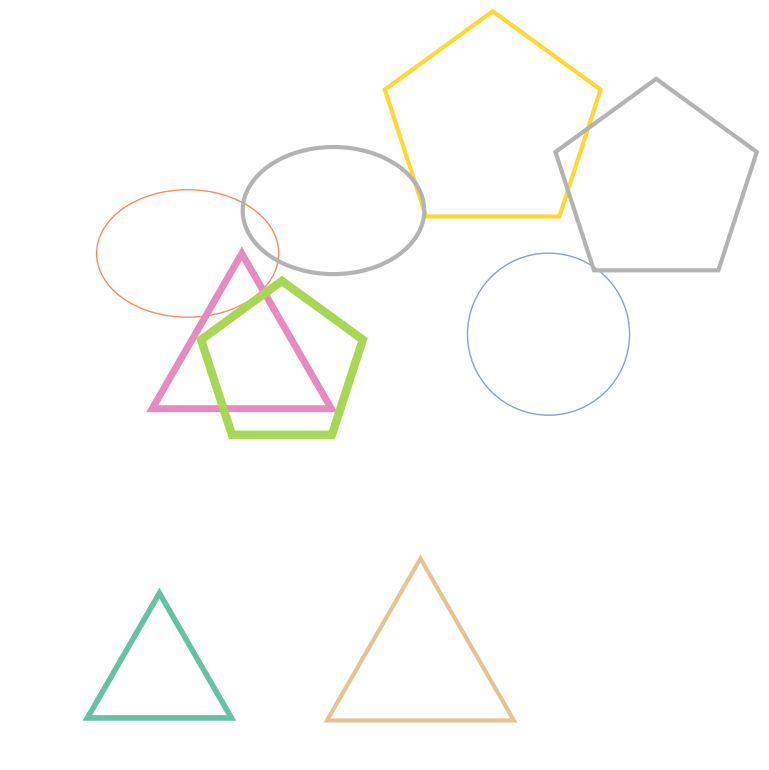[{"shape": "triangle", "thickness": 2, "radius": 0.54, "center": [0.207, 0.122]}, {"shape": "oval", "thickness": 0.5, "radius": 0.59, "center": [0.244, 0.671]}, {"shape": "circle", "thickness": 0.5, "radius": 0.53, "center": [0.712, 0.566]}, {"shape": "triangle", "thickness": 2.5, "radius": 0.67, "center": [0.314, 0.536]}, {"shape": "pentagon", "thickness": 3, "radius": 0.55, "center": [0.366, 0.525]}, {"shape": "pentagon", "thickness": 1.5, "radius": 0.74, "center": [0.64, 0.838]}, {"shape": "triangle", "thickness": 1.5, "radius": 0.7, "center": [0.546, 0.134]}, {"shape": "oval", "thickness": 1.5, "radius": 0.59, "center": [0.433, 0.727]}, {"shape": "pentagon", "thickness": 1.5, "radius": 0.69, "center": [0.852, 0.76]}]